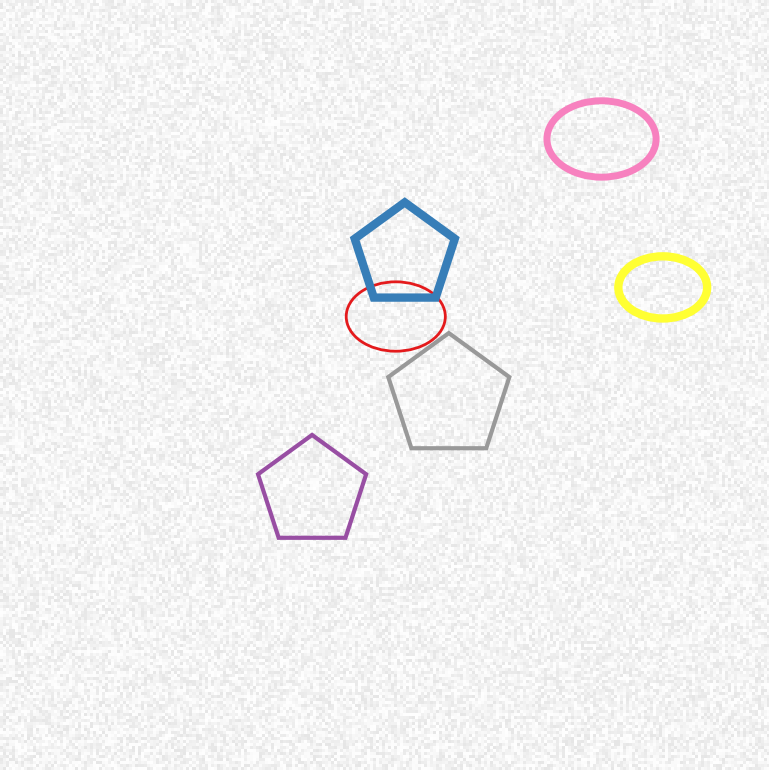[{"shape": "oval", "thickness": 1, "radius": 0.32, "center": [0.514, 0.589]}, {"shape": "pentagon", "thickness": 3, "radius": 0.34, "center": [0.526, 0.669]}, {"shape": "pentagon", "thickness": 1.5, "radius": 0.37, "center": [0.405, 0.361]}, {"shape": "oval", "thickness": 3, "radius": 0.29, "center": [0.861, 0.627]}, {"shape": "oval", "thickness": 2.5, "radius": 0.35, "center": [0.781, 0.82]}, {"shape": "pentagon", "thickness": 1.5, "radius": 0.41, "center": [0.583, 0.485]}]